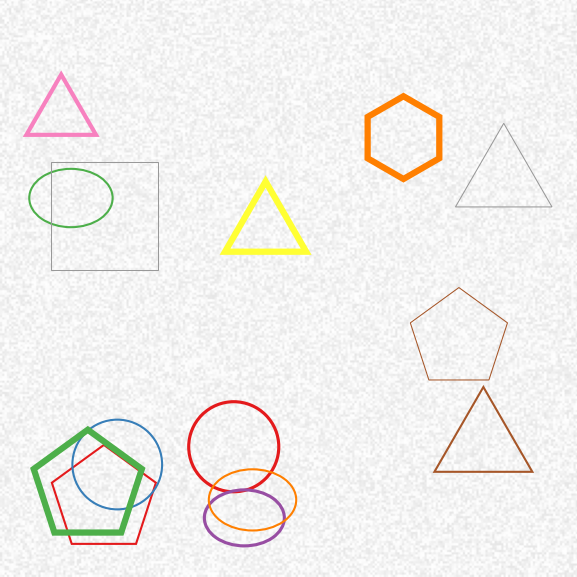[{"shape": "pentagon", "thickness": 1, "radius": 0.47, "center": [0.18, 0.134]}, {"shape": "circle", "thickness": 1.5, "radius": 0.39, "center": [0.405, 0.226]}, {"shape": "circle", "thickness": 1, "radius": 0.39, "center": [0.203, 0.195]}, {"shape": "pentagon", "thickness": 3, "radius": 0.49, "center": [0.152, 0.157]}, {"shape": "oval", "thickness": 1, "radius": 0.36, "center": [0.123, 0.656]}, {"shape": "oval", "thickness": 1.5, "radius": 0.35, "center": [0.423, 0.102]}, {"shape": "oval", "thickness": 1, "radius": 0.38, "center": [0.437, 0.134]}, {"shape": "hexagon", "thickness": 3, "radius": 0.36, "center": [0.699, 0.761]}, {"shape": "triangle", "thickness": 3, "radius": 0.41, "center": [0.46, 0.604]}, {"shape": "triangle", "thickness": 1, "radius": 0.49, "center": [0.837, 0.231]}, {"shape": "pentagon", "thickness": 0.5, "radius": 0.44, "center": [0.795, 0.413]}, {"shape": "triangle", "thickness": 2, "radius": 0.35, "center": [0.106, 0.8]}, {"shape": "square", "thickness": 0.5, "radius": 0.47, "center": [0.181, 0.625]}, {"shape": "triangle", "thickness": 0.5, "radius": 0.48, "center": [0.872, 0.689]}]